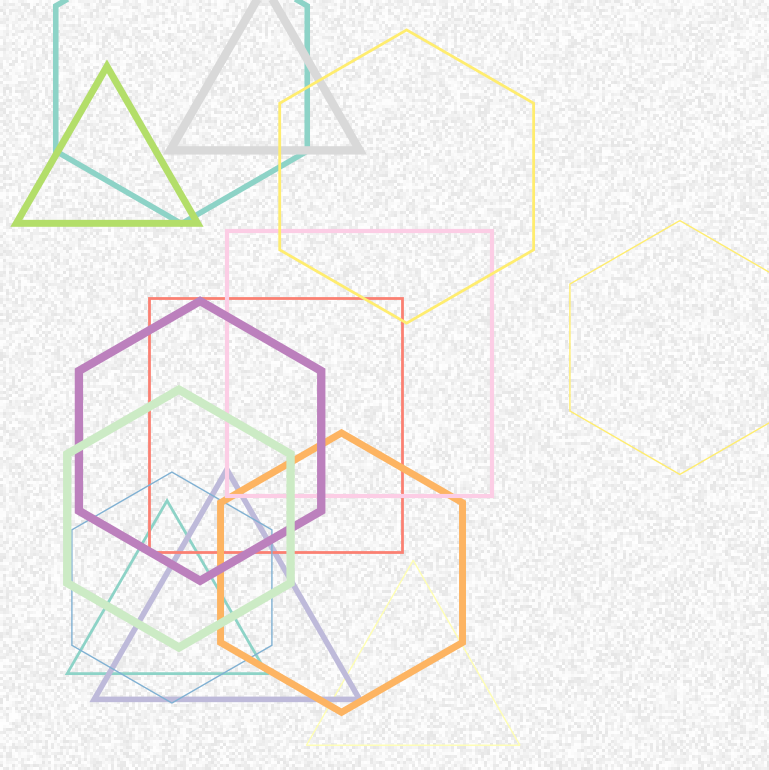[{"shape": "hexagon", "thickness": 2, "radius": 0.94, "center": [0.236, 0.898]}, {"shape": "triangle", "thickness": 1, "radius": 0.75, "center": [0.217, 0.2]}, {"shape": "triangle", "thickness": 0.5, "radius": 0.8, "center": [0.537, 0.112]}, {"shape": "triangle", "thickness": 2, "radius": 0.99, "center": [0.295, 0.191]}, {"shape": "square", "thickness": 1, "radius": 0.82, "center": [0.358, 0.448]}, {"shape": "hexagon", "thickness": 0.5, "radius": 0.75, "center": [0.223, 0.237]}, {"shape": "hexagon", "thickness": 2.5, "radius": 0.91, "center": [0.444, 0.256]}, {"shape": "triangle", "thickness": 2.5, "radius": 0.68, "center": [0.139, 0.778]}, {"shape": "square", "thickness": 1.5, "radius": 0.86, "center": [0.467, 0.528]}, {"shape": "triangle", "thickness": 3, "radius": 0.71, "center": [0.344, 0.876]}, {"shape": "hexagon", "thickness": 3, "radius": 0.91, "center": [0.26, 0.427]}, {"shape": "hexagon", "thickness": 3, "radius": 0.84, "center": [0.232, 0.327]}, {"shape": "hexagon", "thickness": 0.5, "radius": 0.82, "center": [0.883, 0.549]}, {"shape": "hexagon", "thickness": 1, "radius": 0.95, "center": [0.528, 0.771]}]